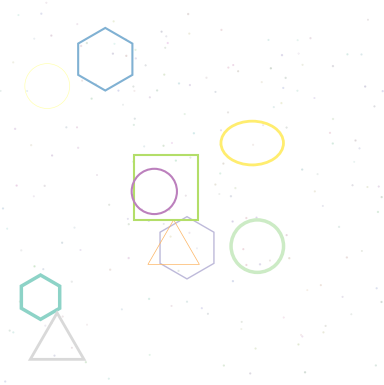[{"shape": "hexagon", "thickness": 2.5, "radius": 0.29, "center": [0.105, 0.228]}, {"shape": "circle", "thickness": 0.5, "radius": 0.29, "center": [0.123, 0.776]}, {"shape": "hexagon", "thickness": 1, "radius": 0.4, "center": [0.486, 0.356]}, {"shape": "hexagon", "thickness": 1.5, "radius": 0.41, "center": [0.273, 0.846]}, {"shape": "triangle", "thickness": 0.5, "radius": 0.39, "center": [0.451, 0.352]}, {"shape": "square", "thickness": 1.5, "radius": 0.42, "center": [0.432, 0.513]}, {"shape": "triangle", "thickness": 2, "radius": 0.4, "center": [0.148, 0.107]}, {"shape": "circle", "thickness": 1.5, "radius": 0.29, "center": [0.401, 0.503]}, {"shape": "circle", "thickness": 2.5, "radius": 0.34, "center": [0.668, 0.361]}, {"shape": "oval", "thickness": 2, "radius": 0.41, "center": [0.655, 0.628]}]